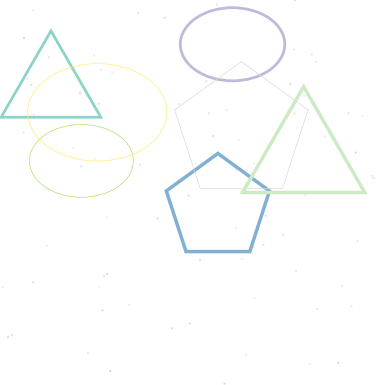[{"shape": "triangle", "thickness": 2, "radius": 0.75, "center": [0.132, 0.77]}, {"shape": "oval", "thickness": 2, "radius": 0.68, "center": [0.604, 0.885]}, {"shape": "pentagon", "thickness": 2.5, "radius": 0.7, "center": [0.566, 0.461]}, {"shape": "oval", "thickness": 0.5, "radius": 0.68, "center": [0.211, 0.582]}, {"shape": "pentagon", "thickness": 0.5, "radius": 0.91, "center": [0.627, 0.658]}, {"shape": "triangle", "thickness": 2.5, "radius": 0.92, "center": [0.789, 0.592]}, {"shape": "oval", "thickness": 0.5, "radius": 0.9, "center": [0.253, 0.708]}]